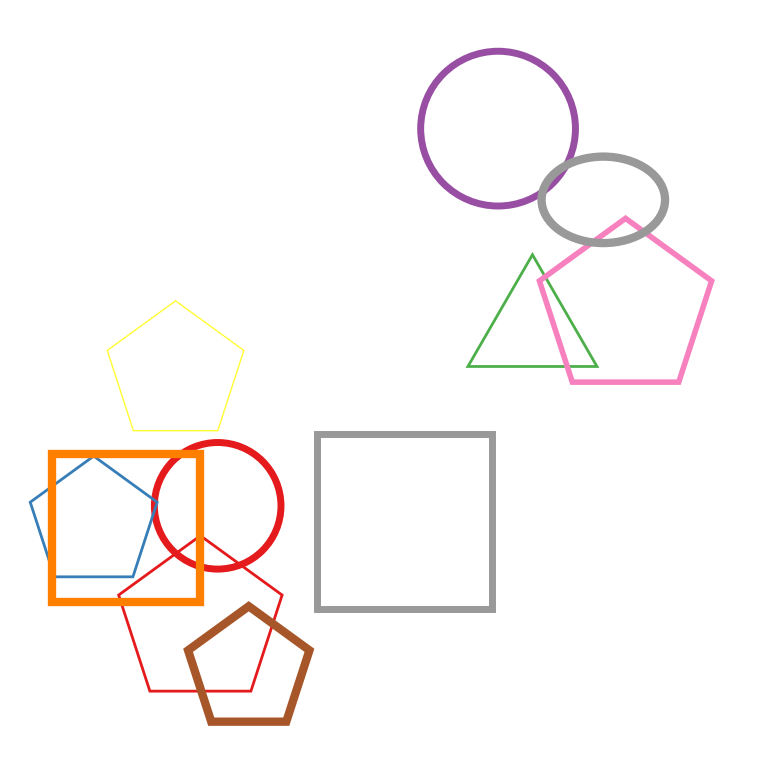[{"shape": "circle", "thickness": 2.5, "radius": 0.41, "center": [0.283, 0.343]}, {"shape": "pentagon", "thickness": 1, "radius": 0.56, "center": [0.26, 0.193]}, {"shape": "pentagon", "thickness": 1, "radius": 0.43, "center": [0.122, 0.321]}, {"shape": "triangle", "thickness": 1, "radius": 0.48, "center": [0.692, 0.572]}, {"shape": "circle", "thickness": 2.5, "radius": 0.5, "center": [0.647, 0.833]}, {"shape": "square", "thickness": 3, "radius": 0.48, "center": [0.164, 0.315]}, {"shape": "pentagon", "thickness": 0.5, "radius": 0.47, "center": [0.228, 0.516]}, {"shape": "pentagon", "thickness": 3, "radius": 0.41, "center": [0.323, 0.13]}, {"shape": "pentagon", "thickness": 2, "radius": 0.59, "center": [0.812, 0.599]}, {"shape": "oval", "thickness": 3, "radius": 0.4, "center": [0.784, 0.74]}, {"shape": "square", "thickness": 2.5, "radius": 0.57, "center": [0.525, 0.323]}]